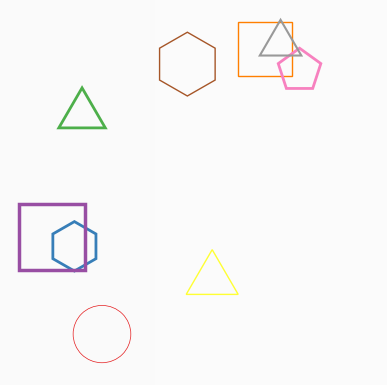[{"shape": "circle", "thickness": 0.5, "radius": 0.37, "center": [0.263, 0.132]}, {"shape": "hexagon", "thickness": 2, "radius": 0.32, "center": [0.192, 0.36]}, {"shape": "triangle", "thickness": 2, "radius": 0.35, "center": [0.212, 0.702]}, {"shape": "square", "thickness": 2.5, "radius": 0.43, "center": [0.134, 0.384]}, {"shape": "square", "thickness": 1, "radius": 0.35, "center": [0.683, 0.873]}, {"shape": "triangle", "thickness": 1, "radius": 0.39, "center": [0.548, 0.274]}, {"shape": "hexagon", "thickness": 1, "radius": 0.41, "center": [0.483, 0.833]}, {"shape": "pentagon", "thickness": 2, "radius": 0.29, "center": [0.773, 0.817]}, {"shape": "triangle", "thickness": 1.5, "radius": 0.31, "center": [0.724, 0.887]}]